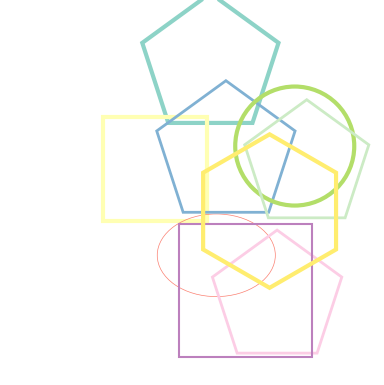[{"shape": "pentagon", "thickness": 3, "radius": 0.93, "center": [0.546, 0.831]}, {"shape": "square", "thickness": 3, "radius": 0.68, "center": [0.402, 0.56]}, {"shape": "oval", "thickness": 0.5, "radius": 0.77, "center": [0.562, 0.337]}, {"shape": "pentagon", "thickness": 2, "radius": 0.94, "center": [0.587, 0.601]}, {"shape": "circle", "thickness": 3, "radius": 0.77, "center": [0.766, 0.621]}, {"shape": "pentagon", "thickness": 2, "radius": 0.88, "center": [0.72, 0.226]}, {"shape": "square", "thickness": 1.5, "radius": 0.87, "center": [0.638, 0.245]}, {"shape": "pentagon", "thickness": 2, "radius": 0.85, "center": [0.797, 0.571]}, {"shape": "hexagon", "thickness": 3, "radius": 1.0, "center": [0.7, 0.452]}]